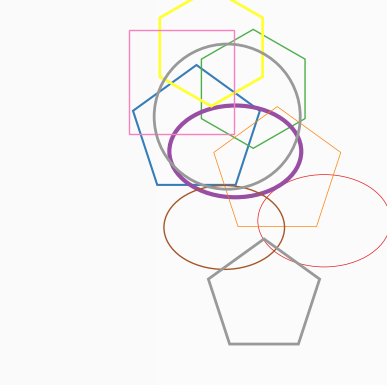[{"shape": "oval", "thickness": 0.5, "radius": 0.86, "center": [0.837, 0.427]}, {"shape": "pentagon", "thickness": 1.5, "radius": 0.86, "center": [0.507, 0.659]}, {"shape": "hexagon", "thickness": 1, "radius": 0.77, "center": [0.653, 0.769]}, {"shape": "oval", "thickness": 3, "radius": 0.85, "center": [0.607, 0.607]}, {"shape": "pentagon", "thickness": 0.5, "radius": 0.86, "center": [0.715, 0.551]}, {"shape": "hexagon", "thickness": 2, "radius": 0.77, "center": [0.545, 0.877]}, {"shape": "oval", "thickness": 1, "radius": 0.78, "center": [0.579, 0.409]}, {"shape": "square", "thickness": 1, "radius": 0.68, "center": [0.468, 0.787]}, {"shape": "circle", "thickness": 2, "radius": 0.94, "center": [0.586, 0.697]}, {"shape": "pentagon", "thickness": 2, "radius": 0.75, "center": [0.681, 0.228]}]